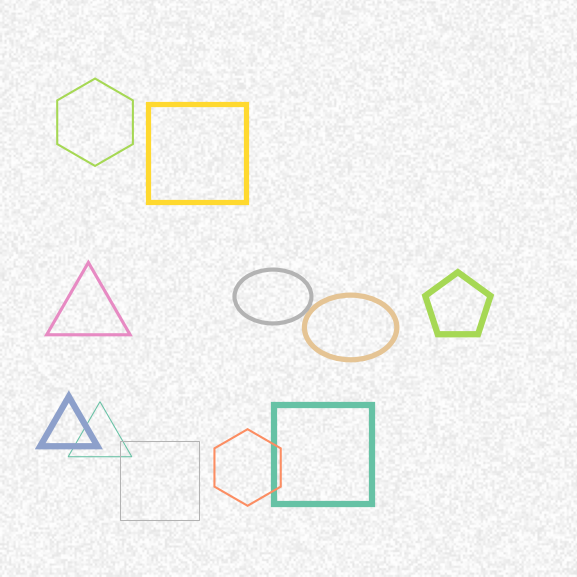[{"shape": "square", "thickness": 3, "radius": 0.43, "center": [0.559, 0.212]}, {"shape": "triangle", "thickness": 0.5, "radius": 0.32, "center": [0.173, 0.24]}, {"shape": "hexagon", "thickness": 1, "radius": 0.33, "center": [0.429, 0.19]}, {"shape": "triangle", "thickness": 3, "radius": 0.29, "center": [0.119, 0.255]}, {"shape": "triangle", "thickness": 1.5, "radius": 0.42, "center": [0.153, 0.461]}, {"shape": "pentagon", "thickness": 3, "radius": 0.3, "center": [0.793, 0.468]}, {"shape": "hexagon", "thickness": 1, "radius": 0.38, "center": [0.165, 0.787]}, {"shape": "square", "thickness": 2.5, "radius": 0.42, "center": [0.342, 0.734]}, {"shape": "oval", "thickness": 2.5, "radius": 0.4, "center": [0.607, 0.432]}, {"shape": "square", "thickness": 0.5, "radius": 0.34, "center": [0.277, 0.167]}, {"shape": "oval", "thickness": 2, "radius": 0.33, "center": [0.473, 0.486]}]